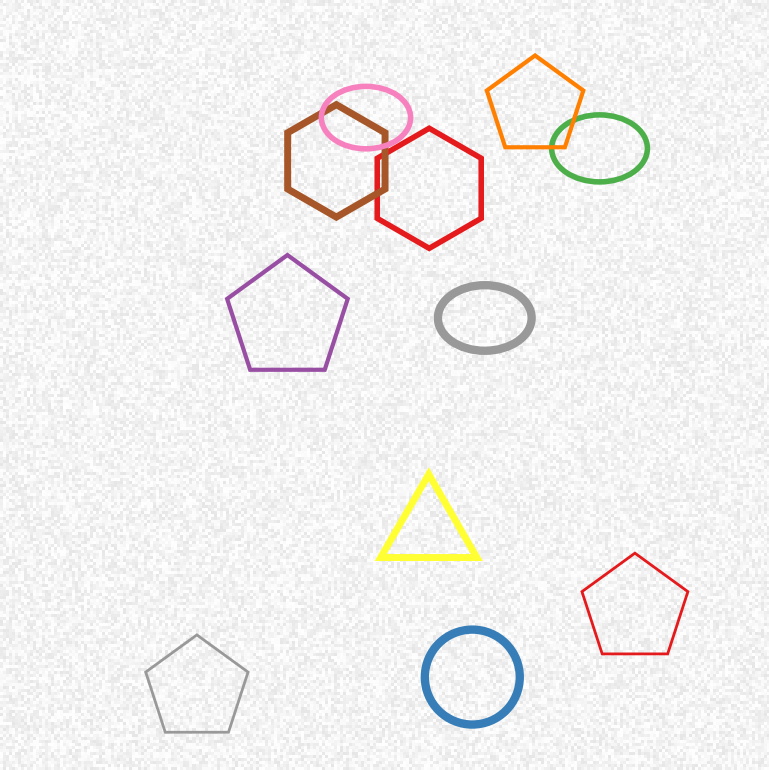[{"shape": "hexagon", "thickness": 2, "radius": 0.39, "center": [0.557, 0.755]}, {"shape": "pentagon", "thickness": 1, "radius": 0.36, "center": [0.825, 0.209]}, {"shape": "circle", "thickness": 3, "radius": 0.31, "center": [0.613, 0.121]}, {"shape": "oval", "thickness": 2, "radius": 0.31, "center": [0.779, 0.807]}, {"shape": "pentagon", "thickness": 1.5, "radius": 0.41, "center": [0.373, 0.586]}, {"shape": "pentagon", "thickness": 1.5, "radius": 0.33, "center": [0.695, 0.862]}, {"shape": "triangle", "thickness": 2.5, "radius": 0.36, "center": [0.557, 0.312]}, {"shape": "hexagon", "thickness": 2.5, "radius": 0.37, "center": [0.437, 0.791]}, {"shape": "oval", "thickness": 2, "radius": 0.29, "center": [0.475, 0.847]}, {"shape": "oval", "thickness": 3, "radius": 0.3, "center": [0.63, 0.587]}, {"shape": "pentagon", "thickness": 1, "radius": 0.35, "center": [0.256, 0.106]}]